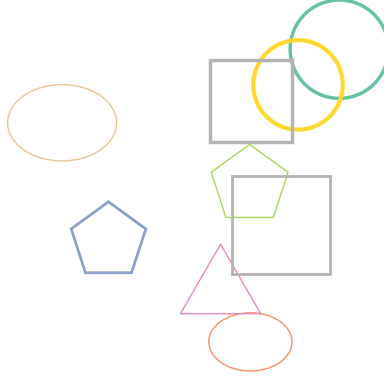[{"shape": "circle", "thickness": 2.5, "radius": 0.64, "center": [0.881, 0.872]}, {"shape": "oval", "thickness": 1, "radius": 0.54, "center": [0.65, 0.112]}, {"shape": "pentagon", "thickness": 2, "radius": 0.51, "center": [0.282, 0.374]}, {"shape": "triangle", "thickness": 1, "radius": 0.6, "center": [0.573, 0.245]}, {"shape": "pentagon", "thickness": 1, "radius": 0.52, "center": [0.648, 0.52]}, {"shape": "circle", "thickness": 3, "radius": 0.58, "center": [0.774, 0.78]}, {"shape": "oval", "thickness": 1, "radius": 0.71, "center": [0.161, 0.681]}, {"shape": "square", "thickness": 2.5, "radius": 0.53, "center": [0.652, 0.737]}, {"shape": "square", "thickness": 2, "radius": 0.64, "center": [0.731, 0.416]}]